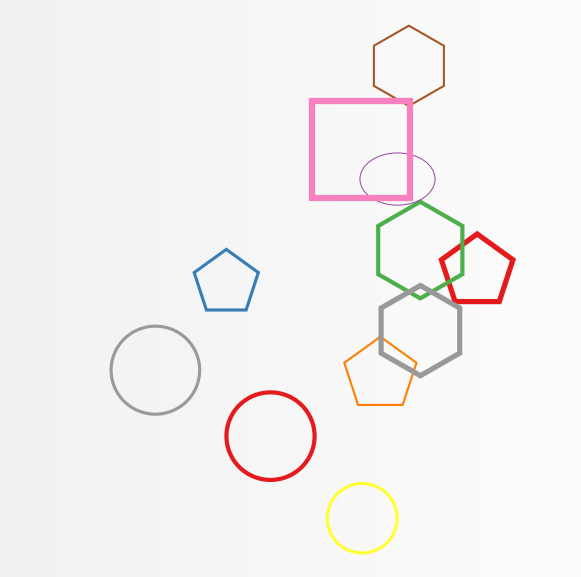[{"shape": "circle", "thickness": 2, "radius": 0.38, "center": [0.465, 0.244]}, {"shape": "pentagon", "thickness": 2.5, "radius": 0.32, "center": [0.821, 0.529]}, {"shape": "pentagon", "thickness": 1.5, "radius": 0.29, "center": [0.389, 0.509]}, {"shape": "hexagon", "thickness": 2, "radius": 0.42, "center": [0.723, 0.566]}, {"shape": "oval", "thickness": 0.5, "radius": 0.32, "center": [0.684, 0.689]}, {"shape": "pentagon", "thickness": 1, "radius": 0.33, "center": [0.654, 0.351]}, {"shape": "circle", "thickness": 1.5, "radius": 0.3, "center": [0.623, 0.102]}, {"shape": "hexagon", "thickness": 1, "radius": 0.35, "center": [0.703, 0.885]}, {"shape": "square", "thickness": 3, "radius": 0.42, "center": [0.62, 0.741]}, {"shape": "circle", "thickness": 1.5, "radius": 0.38, "center": [0.267, 0.358]}, {"shape": "hexagon", "thickness": 2.5, "radius": 0.39, "center": [0.723, 0.427]}]